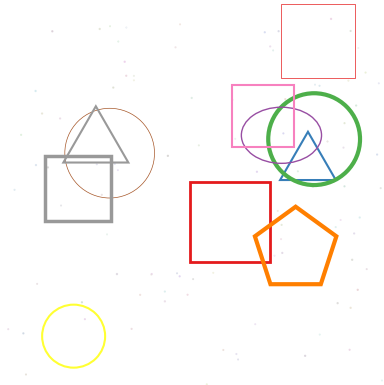[{"shape": "square", "thickness": 2, "radius": 0.52, "center": [0.598, 0.422]}, {"shape": "square", "thickness": 0.5, "radius": 0.48, "center": [0.825, 0.893]}, {"shape": "triangle", "thickness": 1.5, "radius": 0.42, "center": [0.8, 0.574]}, {"shape": "circle", "thickness": 3, "radius": 0.6, "center": [0.816, 0.639]}, {"shape": "oval", "thickness": 1, "radius": 0.52, "center": [0.731, 0.649]}, {"shape": "pentagon", "thickness": 3, "radius": 0.56, "center": [0.768, 0.352]}, {"shape": "circle", "thickness": 1.5, "radius": 0.41, "center": [0.191, 0.127]}, {"shape": "circle", "thickness": 0.5, "radius": 0.58, "center": [0.285, 0.602]}, {"shape": "square", "thickness": 1.5, "radius": 0.4, "center": [0.684, 0.699]}, {"shape": "square", "thickness": 2.5, "radius": 0.43, "center": [0.202, 0.511]}, {"shape": "triangle", "thickness": 1.5, "radius": 0.49, "center": [0.249, 0.627]}]